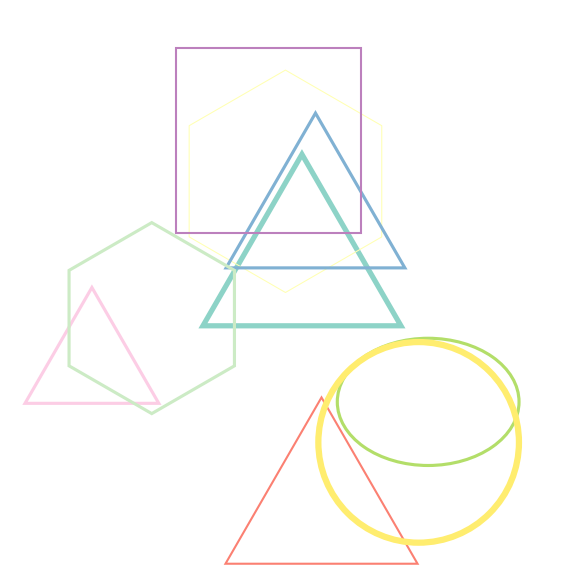[{"shape": "triangle", "thickness": 2.5, "radius": 0.99, "center": [0.523, 0.534]}, {"shape": "hexagon", "thickness": 0.5, "radius": 0.96, "center": [0.494, 0.685]}, {"shape": "triangle", "thickness": 1, "radius": 0.96, "center": [0.557, 0.119]}, {"shape": "triangle", "thickness": 1.5, "radius": 0.89, "center": [0.546, 0.625]}, {"shape": "oval", "thickness": 1.5, "radius": 0.79, "center": [0.741, 0.303]}, {"shape": "triangle", "thickness": 1.5, "radius": 0.67, "center": [0.159, 0.368]}, {"shape": "square", "thickness": 1, "radius": 0.8, "center": [0.465, 0.756]}, {"shape": "hexagon", "thickness": 1.5, "radius": 0.83, "center": [0.263, 0.448]}, {"shape": "circle", "thickness": 3, "radius": 0.87, "center": [0.725, 0.233]}]